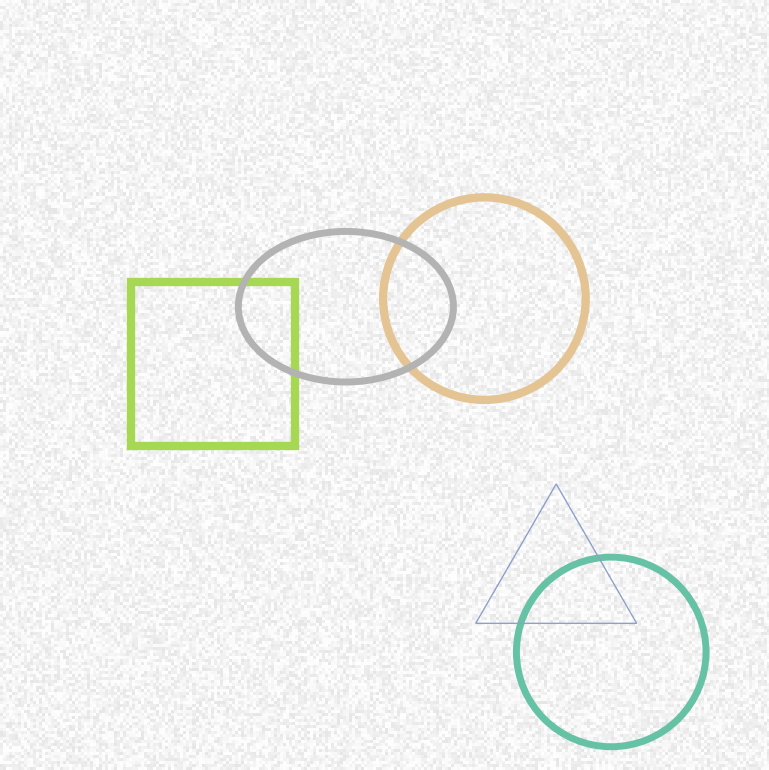[{"shape": "circle", "thickness": 2.5, "radius": 0.62, "center": [0.794, 0.153]}, {"shape": "triangle", "thickness": 0.5, "radius": 0.6, "center": [0.722, 0.251]}, {"shape": "square", "thickness": 3, "radius": 0.53, "center": [0.276, 0.527]}, {"shape": "circle", "thickness": 3, "radius": 0.66, "center": [0.629, 0.612]}, {"shape": "oval", "thickness": 2.5, "radius": 0.7, "center": [0.449, 0.602]}]